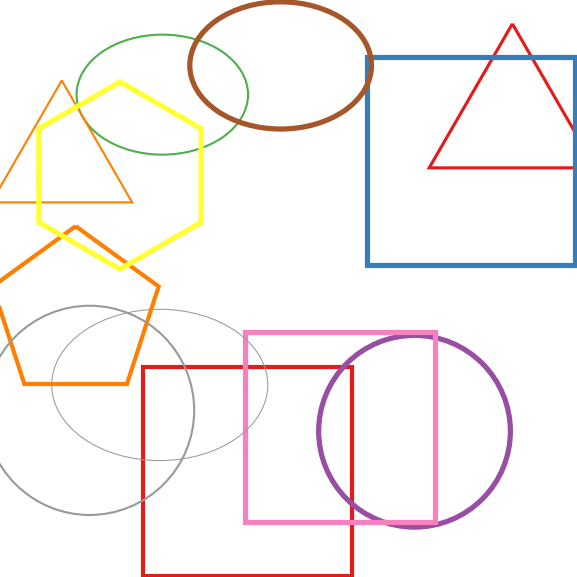[{"shape": "triangle", "thickness": 1.5, "radius": 0.83, "center": [0.887, 0.792]}, {"shape": "square", "thickness": 2, "radius": 0.91, "center": [0.428, 0.182]}, {"shape": "square", "thickness": 2.5, "radius": 0.9, "center": [0.815, 0.721]}, {"shape": "oval", "thickness": 1, "radius": 0.74, "center": [0.281, 0.835]}, {"shape": "circle", "thickness": 2.5, "radius": 0.83, "center": [0.718, 0.252]}, {"shape": "pentagon", "thickness": 2, "radius": 0.76, "center": [0.131, 0.456]}, {"shape": "triangle", "thickness": 1, "radius": 0.7, "center": [0.107, 0.719]}, {"shape": "hexagon", "thickness": 2.5, "radius": 0.81, "center": [0.208, 0.695]}, {"shape": "oval", "thickness": 2.5, "radius": 0.79, "center": [0.486, 0.886]}, {"shape": "square", "thickness": 2.5, "radius": 0.82, "center": [0.589, 0.26]}, {"shape": "oval", "thickness": 0.5, "radius": 0.94, "center": [0.277, 0.333]}, {"shape": "circle", "thickness": 1, "radius": 0.91, "center": [0.155, 0.289]}]